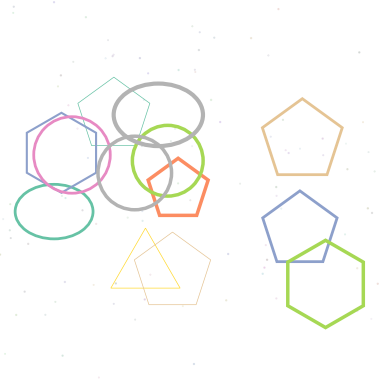[{"shape": "pentagon", "thickness": 0.5, "radius": 0.49, "center": [0.296, 0.701]}, {"shape": "oval", "thickness": 2, "radius": 0.51, "center": [0.141, 0.45]}, {"shape": "pentagon", "thickness": 2.5, "radius": 0.41, "center": [0.463, 0.507]}, {"shape": "hexagon", "thickness": 1.5, "radius": 0.52, "center": [0.16, 0.603]}, {"shape": "pentagon", "thickness": 2, "radius": 0.51, "center": [0.779, 0.403]}, {"shape": "circle", "thickness": 2, "radius": 0.5, "center": [0.187, 0.598]}, {"shape": "circle", "thickness": 2.5, "radius": 0.46, "center": [0.436, 0.583]}, {"shape": "hexagon", "thickness": 2.5, "radius": 0.57, "center": [0.846, 0.262]}, {"shape": "triangle", "thickness": 0.5, "radius": 0.52, "center": [0.378, 0.304]}, {"shape": "pentagon", "thickness": 2, "radius": 0.55, "center": [0.785, 0.635]}, {"shape": "pentagon", "thickness": 0.5, "radius": 0.52, "center": [0.448, 0.293]}, {"shape": "oval", "thickness": 3, "radius": 0.58, "center": [0.411, 0.702]}, {"shape": "circle", "thickness": 2.5, "radius": 0.48, "center": [0.35, 0.551]}]